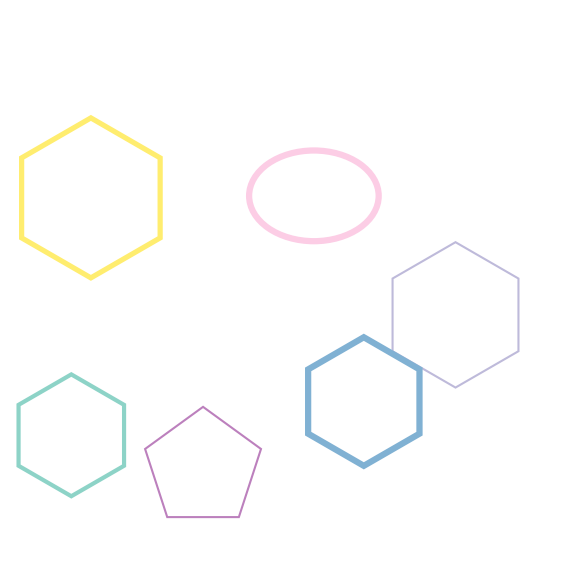[{"shape": "hexagon", "thickness": 2, "radius": 0.53, "center": [0.123, 0.245]}, {"shape": "hexagon", "thickness": 1, "radius": 0.63, "center": [0.789, 0.454]}, {"shape": "hexagon", "thickness": 3, "radius": 0.56, "center": [0.63, 0.304]}, {"shape": "oval", "thickness": 3, "radius": 0.56, "center": [0.544, 0.66]}, {"shape": "pentagon", "thickness": 1, "radius": 0.53, "center": [0.352, 0.189]}, {"shape": "hexagon", "thickness": 2.5, "radius": 0.69, "center": [0.157, 0.656]}]